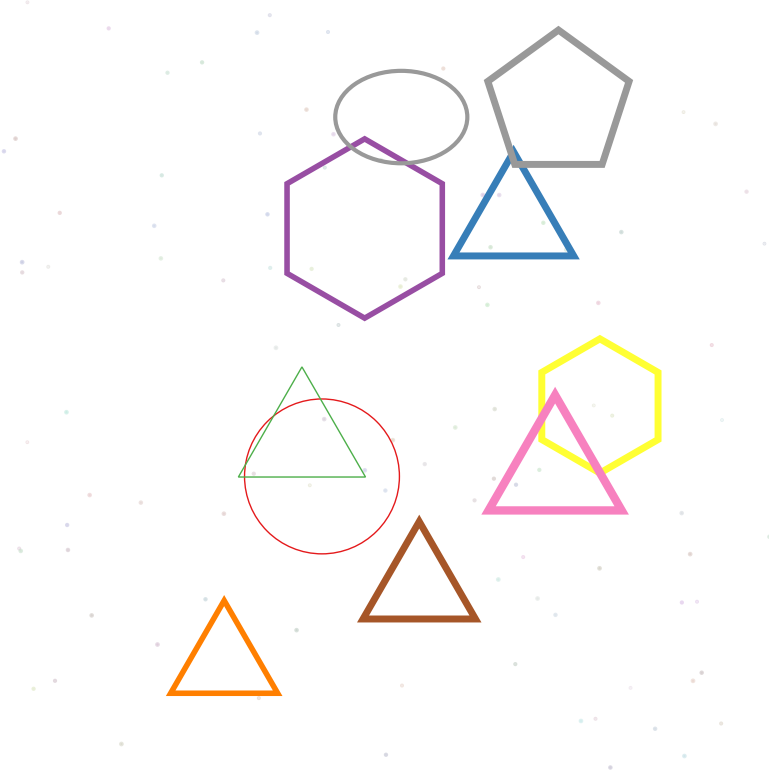[{"shape": "circle", "thickness": 0.5, "radius": 0.5, "center": [0.418, 0.381]}, {"shape": "triangle", "thickness": 2.5, "radius": 0.45, "center": [0.667, 0.713]}, {"shape": "triangle", "thickness": 0.5, "radius": 0.48, "center": [0.392, 0.428]}, {"shape": "hexagon", "thickness": 2, "radius": 0.58, "center": [0.474, 0.703]}, {"shape": "triangle", "thickness": 2, "radius": 0.4, "center": [0.291, 0.14]}, {"shape": "hexagon", "thickness": 2.5, "radius": 0.44, "center": [0.779, 0.473]}, {"shape": "triangle", "thickness": 2.5, "radius": 0.42, "center": [0.544, 0.238]}, {"shape": "triangle", "thickness": 3, "radius": 0.5, "center": [0.721, 0.387]}, {"shape": "oval", "thickness": 1.5, "radius": 0.43, "center": [0.521, 0.848]}, {"shape": "pentagon", "thickness": 2.5, "radius": 0.48, "center": [0.725, 0.865]}]